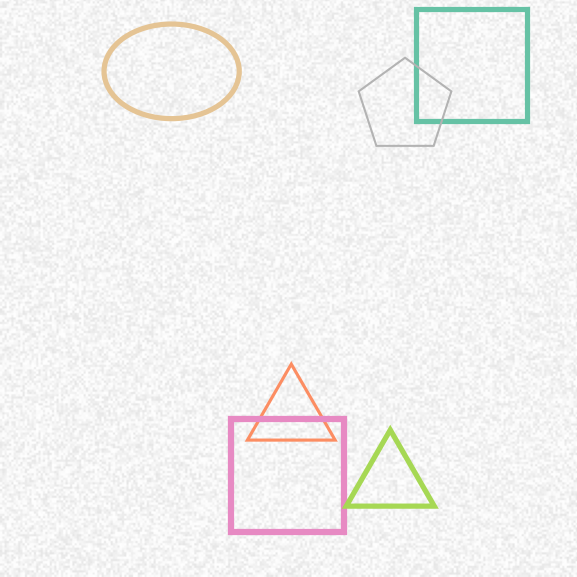[{"shape": "square", "thickness": 2.5, "radius": 0.48, "center": [0.817, 0.887]}, {"shape": "triangle", "thickness": 1.5, "radius": 0.44, "center": [0.504, 0.281]}, {"shape": "square", "thickness": 3, "radius": 0.49, "center": [0.498, 0.175]}, {"shape": "triangle", "thickness": 2.5, "radius": 0.44, "center": [0.676, 0.167]}, {"shape": "oval", "thickness": 2.5, "radius": 0.59, "center": [0.297, 0.876]}, {"shape": "pentagon", "thickness": 1, "radius": 0.42, "center": [0.701, 0.815]}]